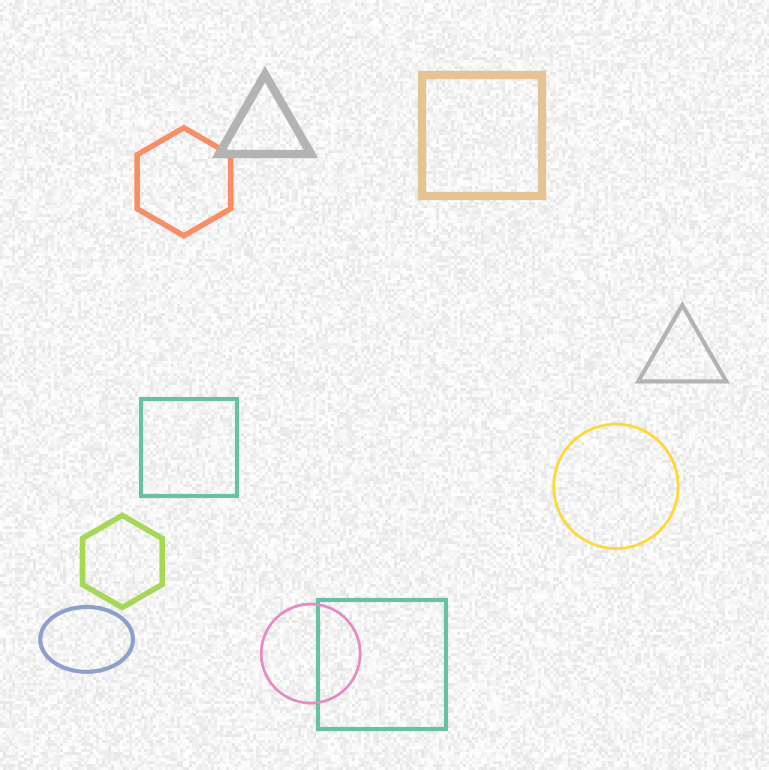[{"shape": "square", "thickness": 1.5, "radius": 0.42, "center": [0.496, 0.137]}, {"shape": "square", "thickness": 1.5, "radius": 0.31, "center": [0.245, 0.419]}, {"shape": "hexagon", "thickness": 2, "radius": 0.35, "center": [0.239, 0.764]}, {"shape": "oval", "thickness": 1.5, "radius": 0.3, "center": [0.112, 0.17]}, {"shape": "circle", "thickness": 1, "radius": 0.32, "center": [0.404, 0.151]}, {"shape": "hexagon", "thickness": 2, "radius": 0.3, "center": [0.159, 0.271]}, {"shape": "circle", "thickness": 1, "radius": 0.4, "center": [0.8, 0.368]}, {"shape": "square", "thickness": 3, "radius": 0.39, "center": [0.626, 0.824]}, {"shape": "triangle", "thickness": 3, "radius": 0.35, "center": [0.344, 0.835]}, {"shape": "triangle", "thickness": 1.5, "radius": 0.33, "center": [0.886, 0.538]}]